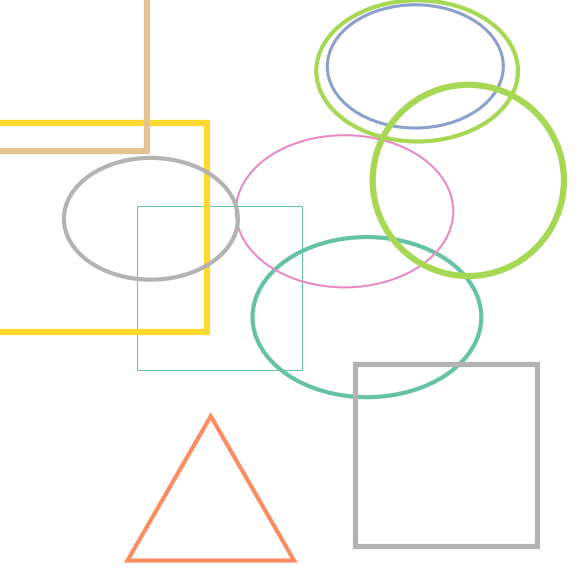[{"shape": "oval", "thickness": 2, "radius": 0.99, "center": [0.635, 0.45]}, {"shape": "square", "thickness": 0.5, "radius": 0.71, "center": [0.38, 0.5]}, {"shape": "triangle", "thickness": 2, "radius": 0.83, "center": [0.365, 0.112]}, {"shape": "oval", "thickness": 1.5, "radius": 0.76, "center": [0.719, 0.884]}, {"shape": "oval", "thickness": 1, "radius": 0.94, "center": [0.597, 0.633]}, {"shape": "circle", "thickness": 3, "radius": 0.83, "center": [0.811, 0.687]}, {"shape": "oval", "thickness": 2, "radius": 0.87, "center": [0.722, 0.876]}, {"shape": "square", "thickness": 3, "radius": 0.91, "center": [0.178, 0.605]}, {"shape": "square", "thickness": 3, "radius": 0.76, "center": [0.104, 0.889]}, {"shape": "square", "thickness": 2.5, "radius": 0.79, "center": [0.772, 0.211]}, {"shape": "oval", "thickness": 2, "radius": 0.75, "center": [0.261, 0.62]}]